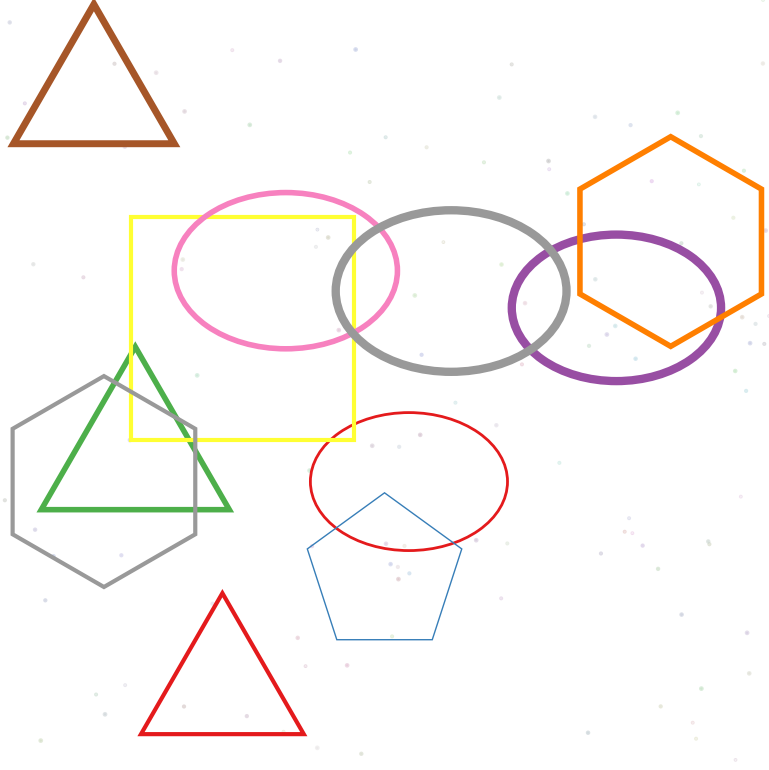[{"shape": "triangle", "thickness": 1.5, "radius": 0.61, "center": [0.289, 0.108]}, {"shape": "oval", "thickness": 1, "radius": 0.64, "center": [0.531, 0.375]}, {"shape": "pentagon", "thickness": 0.5, "radius": 0.53, "center": [0.499, 0.255]}, {"shape": "triangle", "thickness": 2, "radius": 0.7, "center": [0.176, 0.409]}, {"shape": "oval", "thickness": 3, "radius": 0.68, "center": [0.801, 0.6]}, {"shape": "hexagon", "thickness": 2, "radius": 0.68, "center": [0.871, 0.686]}, {"shape": "square", "thickness": 1.5, "radius": 0.72, "center": [0.314, 0.574]}, {"shape": "triangle", "thickness": 2.5, "radius": 0.6, "center": [0.122, 0.874]}, {"shape": "oval", "thickness": 2, "radius": 0.72, "center": [0.371, 0.648]}, {"shape": "hexagon", "thickness": 1.5, "radius": 0.68, "center": [0.135, 0.375]}, {"shape": "oval", "thickness": 3, "radius": 0.75, "center": [0.586, 0.622]}]